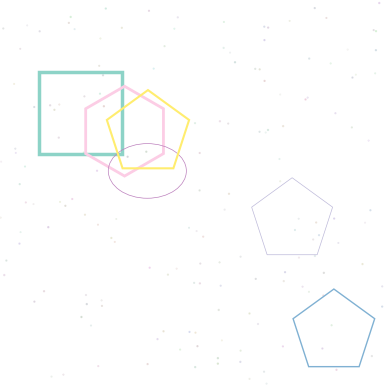[{"shape": "square", "thickness": 2.5, "radius": 0.53, "center": [0.209, 0.707]}, {"shape": "pentagon", "thickness": 0.5, "radius": 0.55, "center": [0.759, 0.428]}, {"shape": "pentagon", "thickness": 1, "radius": 0.56, "center": [0.867, 0.138]}, {"shape": "hexagon", "thickness": 2, "radius": 0.58, "center": [0.324, 0.659]}, {"shape": "oval", "thickness": 0.5, "radius": 0.51, "center": [0.383, 0.556]}, {"shape": "pentagon", "thickness": 1.5, "radius": 0.56, "center": [0.384, 0.654]}]